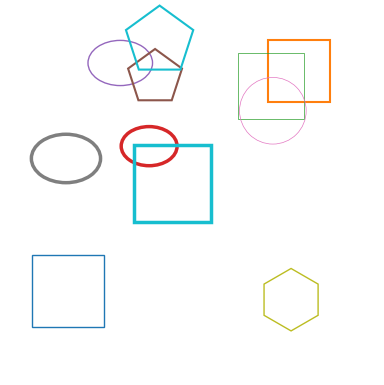[{"shape": "square", "thickness": 1, "radius": 0.47, "center": [0.178, 0.245]}, {"shape": "square", "thickness": 1.5, "radius": 0.4, "center": [0.776, 0.816]}, {"shape": "square", "thickness": 0.5, "radius": 0.43, "center": [0.705, 0.777]}, {"shape": "oval", "thickness": 2.5, "radius": 0.36, "center": [0.387, 0.62]}, {"shape": "oval", "thickness": 1, "radius": 0.42, "center": [0.312, 0.836]}, {"shape": "pentagon", "thickness": 1.5, "radius": 0.37, "center": [0.403, 0.799]}, {"shape": "circle", "thickness": 0.5, "radius": 0.43, "center": [0.709, 0.712]}, {"shape": "oval", "thickness": 2.5, "radius": 0.45, "center": [0.171, 0.588]}, {"shape": "hexagon", "thickness": 1, "radius": 0.41, "center": [0.756, 0.222]}, {"shape": "square", "thickness": 2.5, "radius": 0.5, "center": [0.448, 0.523]}, {"shape": "pentagon", "thickness": 1.5, "radius": 0.46, "center": [0.415, 0.894]}]